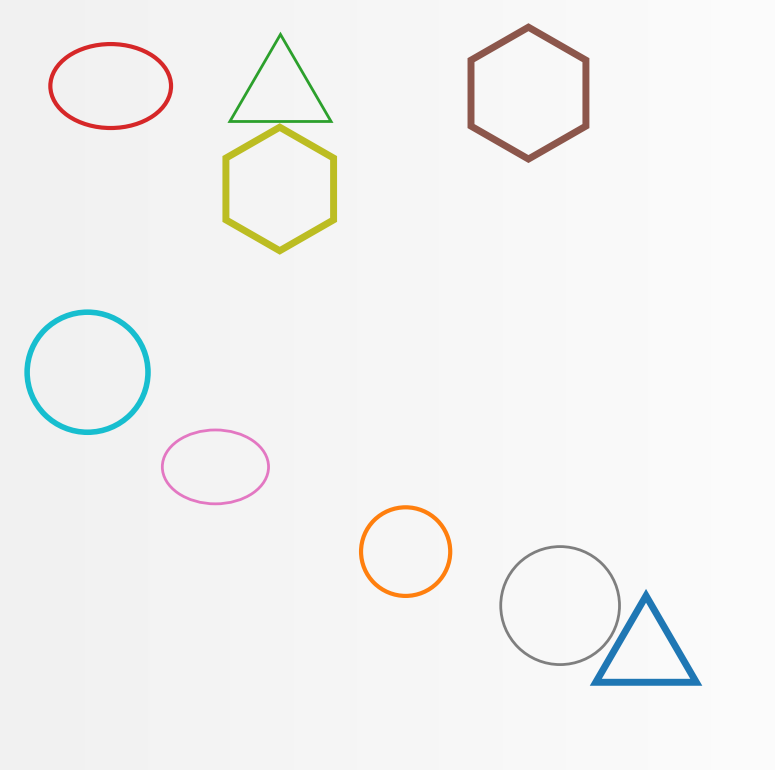[{"shape": "triangle", "thickness": 2.5, "radius": 0.37, "center": [0.834, 0.151]}, {"shape": "circle", "thickness": 1.5, "radius": 0.29, "center": [0.523, 0.284]}, {"shape": "triangle", "thickness": 1, "radius": 0.38, "center": [0.362, 0.88]}, {"shape": "oval", "thickness": 1.5, "radius": 0.39, "center": [0.143, 0.888]}, {"shape": "hexagon", "thickness": 2.5, "radius": 0.43, "center": [0.682, 0.879]}, {"shape": "oval", "thickness": 1, "radius": 0.34, "center": [0.278, 0.394]}, {"shape": "circle", "thickness": 1, "radius": 0.38, "center": [0.723, 0.214]}, {"shape": "hexagon", "thickness": 2.5, "radius": 0.4, "center": [0.361, 0.755]}, {"shape": "circle", "thickness": 2, "radius": 0.39, "center": [0.113, 0.517]}]